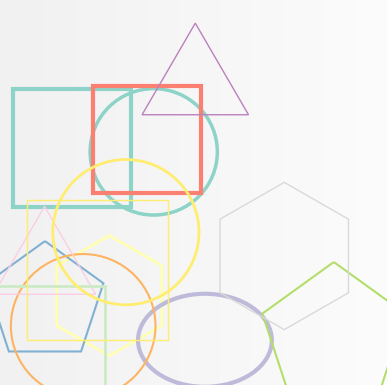[{"shape": "square", "thickness": 3, "radius": 0.77, "center": [0.186, 0.615]}, {"shape": "circle", "thickness": 2.5, "radius": 0.82, "center": [0.397, 0.606]}, {"shape": "hexagon", "thickness": 2, "radius": 0.78, "center": [0.282, 0.232]}, {"shape": "oval", "thickness": 3, "radius": 0.86, "center": [0.529, 0.116]}, {"shape": "square", "thickness": 3, "radius": 0.7, "center": [0.379, 0.638]}, {"shape": "pentagon", "thickness": 1.5, "radius": 0.79, "center": [0.116, 0.215]}, {"shape": "circle", "thickness": 1.5, "radius": 0.93, "center": [0.215, 0.154]}, {"shape": "pentagon", "thickness": 1.5, "radius": 0.97, "center": [0.861, 0.126]}, {"shape": "triangle", "thickness": 1, "radius": 0.76, "center": [0.115, 0.312]}, {"shape": "hexagon", "thickness": 1, "radius": 0.96, "center": [0.734, 0.335]}, {"shape": "triangle", "thickness": 1, "radius": 0.79, "center": [0.504, 0.781]}, {"shape": "square", "thickness": 2, "radius": 0.7, "center": [0.133, 0.119]}, {"shape": "square", "thickness": 1, "radius": 0.91, "center": [0.252, 0.299]}, {"shape": "circle", "thickness": 2, "radius": 0.94, "center": [0.325, 0.397]}]